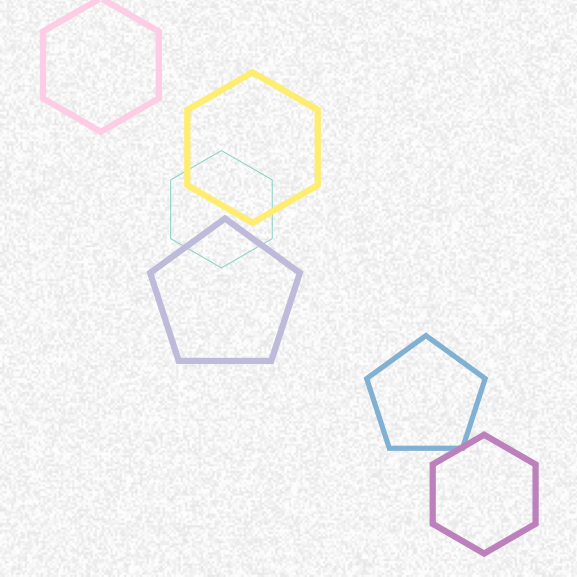[{"shape": "hexagon", "thickness": 0.5, "radius": 0.51, "center": [0.383, 0.637]}, {"shape": "pentagon", "thickness": 3, "radius": 0.68, "center": [0.39, 0.484]}, {"shape": "pentagon", "thickness": 2.5, "radius": 0.54, "center": [0.738, 0.31]}, {"shape": "hexagon", "thickness": 3, "radius": 0.58, "center": [0.175, 0.887]}, {"shape": "hexagon", "thickness": 3, "radius": 0.51, "center": [0.838, 0.144]}, {"shape": "hexagon", "thickness": 3, "radius": 0.65, "center": [0.437, 0.744]}]